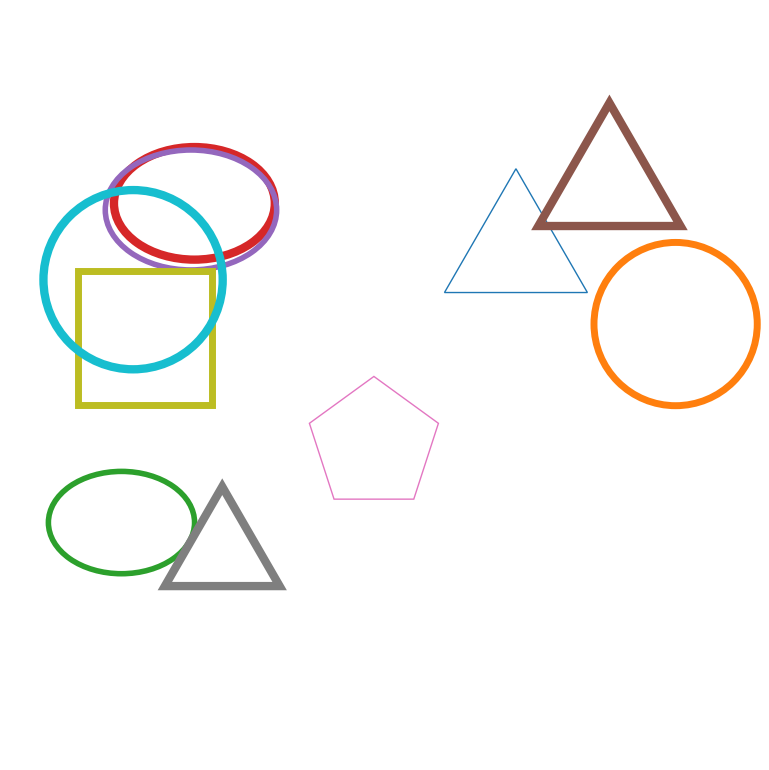[{"shape": "triangle", "thickness": 0.5, "radius": 0.54, "center": [0.67, 0.674]}, {"shape": "circle", "thickness": 2.5, "radius": 0.53, "center": [0.877, 0.579]}, {"shape": "oval", "thickness": 2, "radius": 0.47, "center": [0.158, 0.321]}, {"shape": "oval", "thickness": 3, "radius": 0.52, "center": [0.252, 0.736]}, {"shape": "oval", "thickness": 2, "radius": 0.56, "center": [0.248, 0.727]}, {"shape": "triangle", "thickness": 3, "radius": 0.53, "center": [0.791, 0.76]}, {"shape": "pentagon", "thickness": 0.5, "radius": 0.44, "center": [0.486, 0.423]}, {"shape": "triangle", "thickness": 3, "radius": 0.43, "center": [0.289, 0.282]}, {"shape": "square", "thickness": 2.5, "radius": 0.44, "center": [0.188, 0.561]}, {"shape": "circle", "thickness": 3, "radius": 0.58, "center": [0.173, 0.637]}]